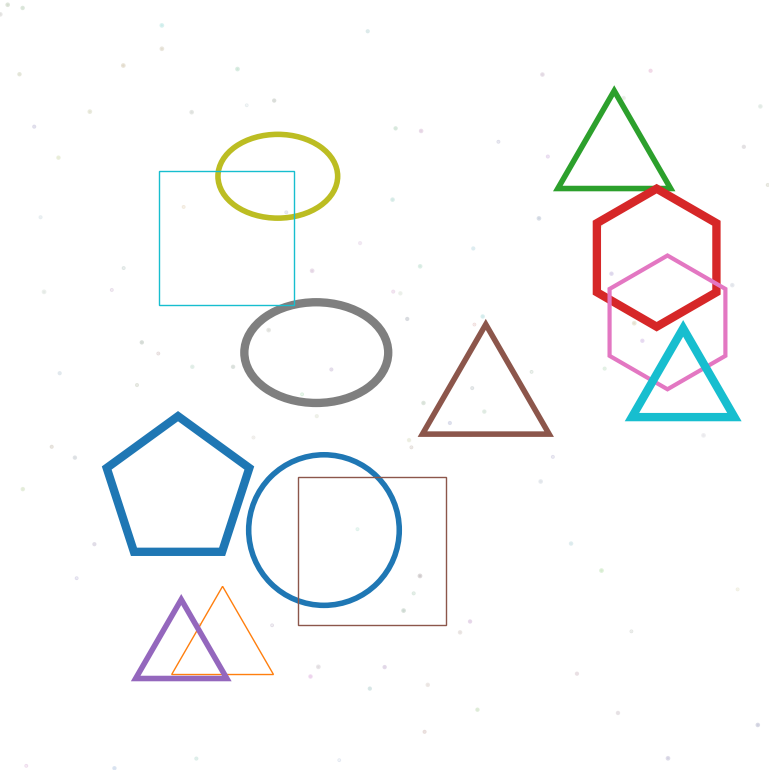[{"shape": "pentagon", "thickness": 3, "radius": 0.49, "center": [0.231, 0.362]}, {"shape": "circle", "thickness": 2, "radius": 0.49, "center": [0.421, 0.312]}, {"shape": "triangle", "thickness": 0.5, "radius": 0.38, "center": [0.289, 0.162]}, {"shape": "triangle", "thickness": 2, "radius": 0.42, "center": [0.798, 0.797]}, {"shape": "hexagon", "thickness": 3, "radius": 0.45, "center": [0.853, 0.665]}, {"shape": "triangle", "thickness": 2, "radius": 0.34, "center": [0.235, 0.153]}, {"shape": "triangle", "thickness": 2, "radius": 0.47, "center": [0.631, 0.484]}, {"shape": "square", "thickness": 0.5, "radius": 0.48, "center": [0.483, 0.285]}, {"shape": "hexagon", "thickness": 1.5, "radius": 0.43, "center": [0.867, 0.581]}, {"shape": "oval", "thickness": 3, "radius": 0.47, "center": [0.411, 0.542]}, {"shape": "oval", "thickness": 2, "radius": 0.39, "center": [0.361, 0.771]}, {"shape": "square", "thickness": 0.5, "radius": 0.44, "center": [0.295, 0.691]}, {"shape": "triangle", "thickness": 3, "radius": 0.38, "center": [0.887, 0.497]}]